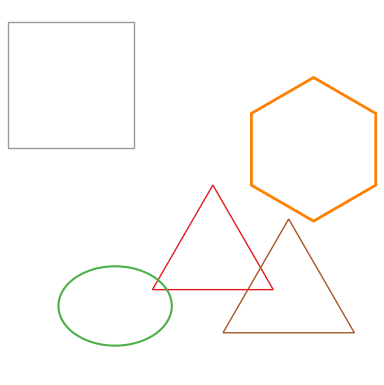[{"shape": "triangle", "thickness": 1, "radius": 0.91, "center": [0.553, 0.338]}, {"shape": "oval", "thickness": 1.5, "radius": 0.74, "center": [0.299, 0.205]}, {"shape": "hexagon", "thickness": 2, "radius": 0.93, "center": [0.814, 0.612]}, {"shape": "triangle", "thickness": 1, "radius": 0.98, "center": [0.75, 0.234]}, {"shape": "square", "thickness": 1, "radius": 0.82, "center": [0.185, 0.779]}]